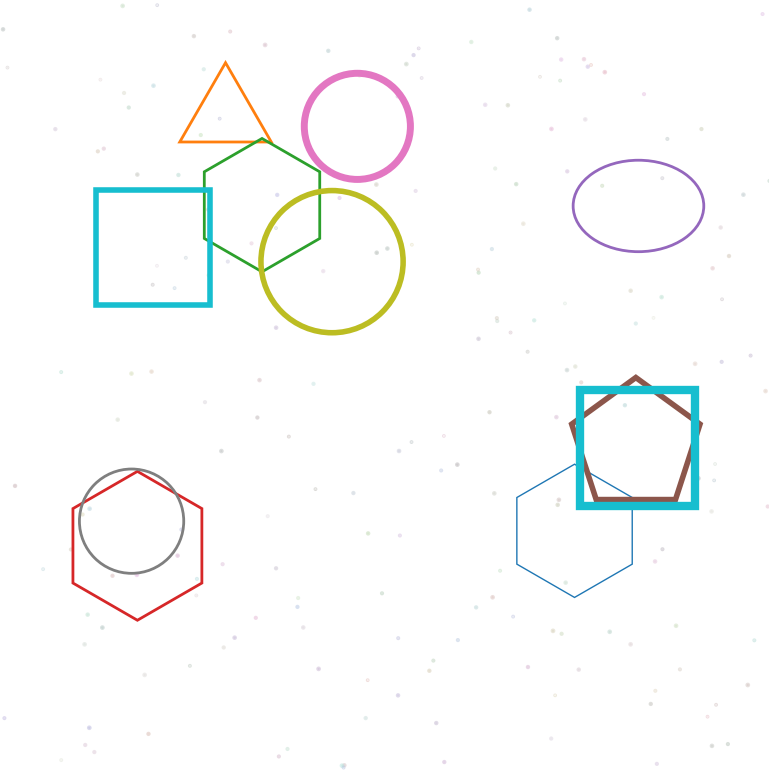[{"shape": "hexagon", "thickness": 0.5, "radius": 0.43, "center": [0.746, 0.311]}, {"shape": "triangle", "thickness": 1, "radius": 0.34, "center": [0.293, 0.85]}, {"shape": "hexagon", "thickness": 1, "radius": 0.43, "center": [0.34, 0.734]}, {"shape": "hexagon", "thickness": 1, "radius": 0.48, "center": [0.178, 0.291]}, {"shape": "oval", "thickness": 1, "radius": 0.42, "center": [0.829, 0.733]}, {"shape": "pentagon", "thickness": 2, "radius": 0.44, "center": [0.826, 0.422]}, {"shape": "circle", "thickness": 2.5, "radius": 0.34, "center": [0.464, 0.836]}, {"shape": "circle", "thickness": 1, "radius": 0.34, "center": [0.171, 0.323]}, {"shape": "circle", "thickness": 2, "radius": 0.46, "center": [0.431, 0.66]}, {"shape": "square", "thickness": 2, "radius": 0.37, "center": [0.199, 0.679]}, {"shape": "square", "thickness": 3, "radius": 0.37, "center": [0.827, 0.418]}]